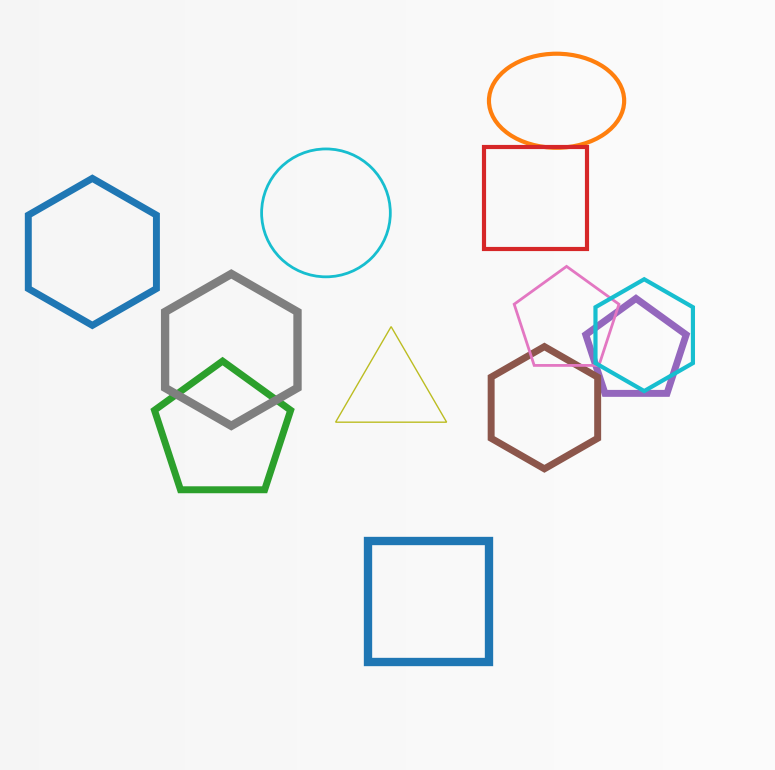[{"shape": "hexagon", "thickness": 2.5, "radius": 0.48, "center": [0.119, 0.673]}, {"shape": "square", "thickness": 3, "radius": 0.39, "center": [0.553, 0.218]}, {"shape": "oval", "thickness": 1.5, "radius": 0.44, "center": [0.718, 0.869]}, {"shape": "pentagon", "thickness": 2.5, "radius": 0.46, "center": [0.287, 0.439]}, {"shape": "square", "thickness": 1.5, "radius": 0.33, "center": [0.691, 0.743]}, {"shape": "pentagon", "thickness": 2.5, "radius": 0.34, "center": [0.821, 0.544]}, {"shape": "hexagon", "thickness": 2.5, "radius": 0.4, "center": [0.702, 0.471]}, {"shape": "pentagon", "thickness": 1, "radius": 0.36, "center": [0.731, 0.583]}, {"shape": "hexagon", "thickness": 3, "radius": 0.49, "center": [0.298, 0.546]}, {"shape": "triangle", "thickness": 0.5, "radius": 0.41, "center": [0.505, 0.493]}, {"shape": "hexagon", "thickness": 1.5, "radius": 0.36, "center": [0.831, 0.565]}, {"shape": "circle", "thickness": 1, "radius": 0.42, "center": [0.421, 0.724]}]